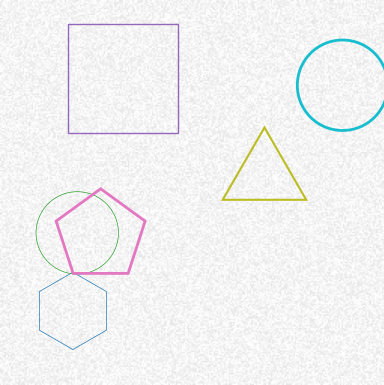[{"shape": "hexagon", "thickness": 0.5, "radius": 0.5, "center": [0.189, 0.193]}, {"shape": "circle", "thickness": 0.5, "radius": 0.54, "center": [0.201, 0.395]}, {"shape": "square", "thickness": 1, "radius": 0.71, "center": [0.319, 0.796]}, {"shape": "pentagon", "thickness": 2, "radius": 0.61, "center": [0.261, 0.388]}, {"shape": "triangle", "thickness": 1.5, "radius": 0.63, "center": [0.687, 0.544]}, {"shape": "circle", "thickness": 2, "radius": 0.59, "center": [0.89, 0.779]}]